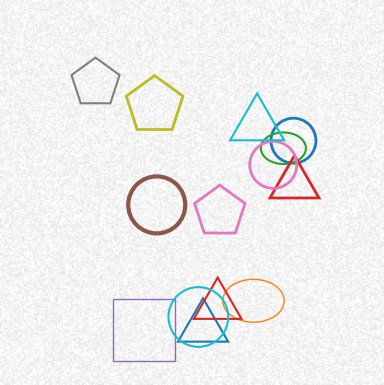[{"shape": "circle", "thickness": 2, "radius": 0.29, "center": [0.762, 0.635]}, {"shape": "triangle", "thickness": 1.5, "radius": 0.38, "center": [0.527, 0.15]}, {"shape": "oval", "thickness": 1, "radius": 0.4, "center": [0.658, 0.219]}, {"shape": "oval", "thickness": 1.5, "radius": 0.29, "center": [0.736, 0.615]}, {"shape": "triangle", "thickness": 2, "radius": 0.37, "center": [0.765, 0.523]}, {"shape": "triangle", "thickness": 1.5, "radius": 0.36, "center": [0.565, 0.208]}, {"shape": "square", "thickness": 1, "radius": 0.4, "center": [0.373, 0.142]}, {"shape": "circle", "thickness": 3, "radius": 0.37, "center": [0.407, 0.468]}, {"shape": "circle", "thickness": 2, "radius": 0.31, "center": [0.71, 0.572]}, {"shape": "pentagon", "thickness": 2, "radius": 0.34, "center": [0.571, 0.45]}, {"shape": "pentagon", "thickness": 1.5, "radius": 0.33, "center": [0.248, 0.785]}, {"shape": "pentagon", "thickness": 2, "radius": 0.39, "center": [0.402, 0.726]}, {"shape": "triangle", "thickness": 1.5, "radius": 0.41, "center": [0.668, 0.676]}, {"shape": "circle", "thickness": 1.5, "radius": 0.39, "center": [0.515, 0.177]}]